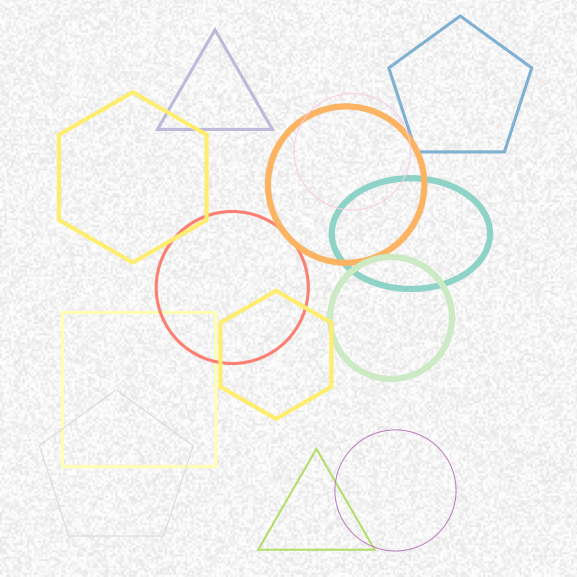[{"shape": "oval", "thickness": 3, "radius": 0.69, "center": [0.711, 0.595]}, {"shape": "square", "thickness": 1.5, "radius": 0.66, "center": [0.239, 0.326]}, {"shape": "triangle", "thickness": 1.5, "radius": 0.57, "center": [0.372, 0.832]}, {"shape": "circle", "thickness": 1.5, "radius": 0.66, "center": [0.402, 0.501]}, {"shape": "pentagon", "thickness": 1.5, "radius": 0.65, "center": [0.797, 0.841]}, {"shape": "circle", "thickness": 3, "radius": 0.68, "center": [0.599, 0.679]}, {"shape": "triangle", "thickness": 1, "radius": 0.58, "center": [0.548, 0.105]}, {"shape": "circle", "thickness": 0.5, "radius": 0.5, "center": [0.61, 0.736]}, {"shape": "pentagon", "thickness": 0.5, "radius": 0.7, "center": [0.201, 0.184]}, {"shape": "circle", "thickness": 0.5, "radius": 0.52, "center": [0.685, 0.15]}, {"shape": "circle", "thickness": 3, "radius": 0.53, "center": [0.677, 0.449]}, {"shape": "hexagon", "thickness": 2, "radius": 0.74, "center": [0.23, 0.692]}, {"shape": "hexagon", "thickness": 2, "radius": 0.55, "center": [0.478, 0.385]}]